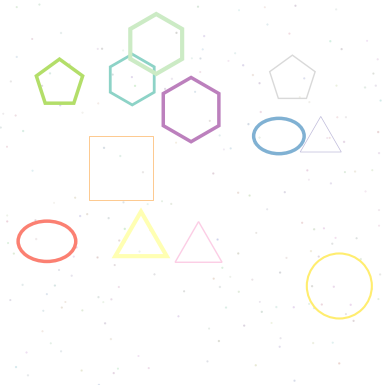[{"shape": "hexagon", "thickness": 2, "radius": 0.33, "center": [0.343, 0.793]}, {"shape": "triangle", "thickness": 3, "radius": 0.39, "center": [0.366, 0.373]}, {"shape": "triangle", "thickness": 0.5, "radius": 0.31, "center": [0.833, 0.636]}, {"shape": "oval", "thickness": 2.5, "radius": 0.37, "center": [0.122, 0.373]}, {"shape": "oval", "thickness": 2.5, "radius": 0.33, "center": [0.724, 0.647]}, {"shape": "square", "thickness": 0.5, "radius": 0.41, "center": [0.314, 0.563]}, {"shape": "pentagon", "thickness": 2.5, "radius": 0.32, "center": [0.155, 0.783]}, {"shape": "triangle", "thickness": 1, "radius": 0.35, "center": [0.516, 0.354]}, {"shape": "pentagon", "thickness": 1, "radius": 0.31, "center": [0.759, 0.795]}, {"shape": "hexagon", "thickness": 2.5, "radius": 0.42, "center": [0.496, 0.715]}, {"shape": "hexagon", "thickness": 3, "radius": 0.39, "center": [0.406, 0.886]}, {"shape": "circle", "thickness": 1.5, "radius": 0.42, "center": [0.881, 0.257]}]